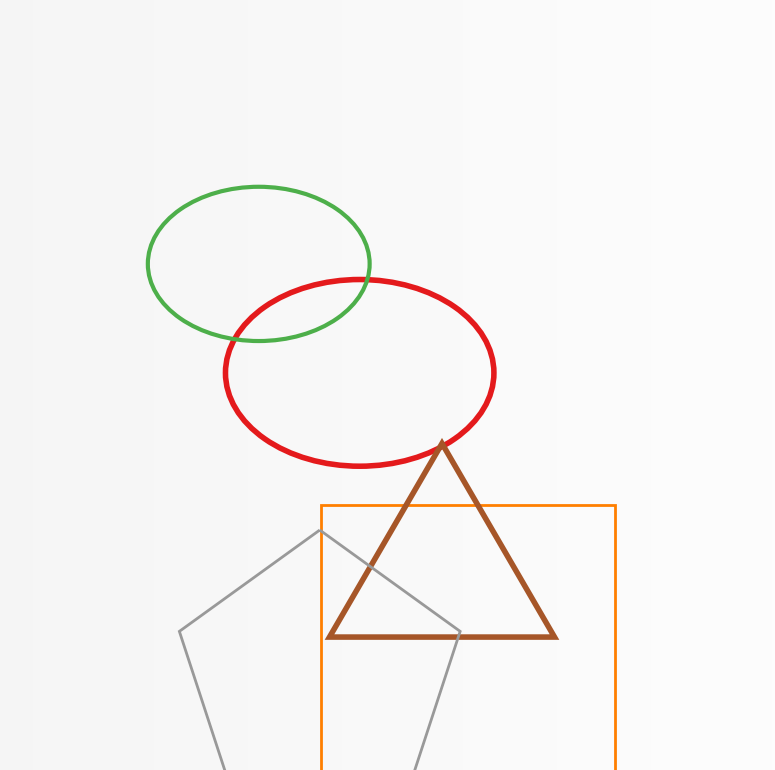[{"shape": "oval", "thickness": 2, "radius": 0.87, "center": [0.464, 0.516]}, {"shape": "oval", "thickness": 1.5, "radius": 0.72, "center": [0.334, 0.657]}, {"shape": "square", "thickness": 1, "radius": 0.95, "center": [0.604, 0.154]}, {"shape": "triangle", "thickness": 2, "radius": 0.84, "center": [0.57, 0.256]}, {"shape": "pentagon", "thickness": 1, "radius": 0.95, "center": [0.413, 0.121]}]